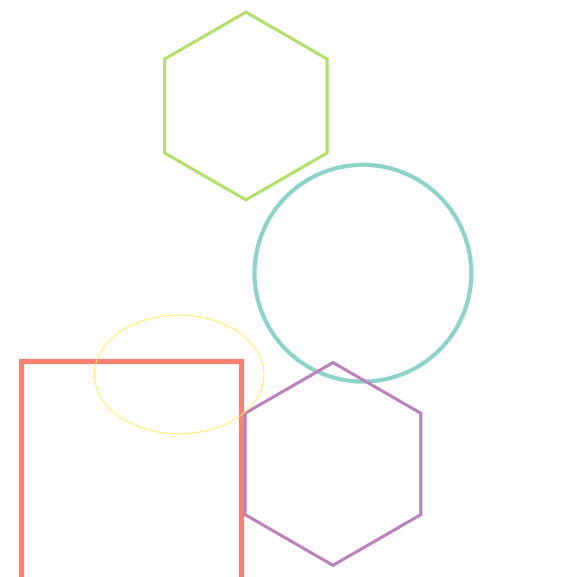[{"shape": "circle", "thickness": 2, "radius": 0.94, "center": [0.628, 0.526]}, {"shape": "square", "thickness": 2.5, "radius": 0.95, "center": [0.226, 0.184]}, {"shape": "hexagon", "thickness": 1.5, "radius": 0.81, "center": [0.426, 0.816]}, {"shape": "hexagon", "thickness": 1.5, "radius": 0.88, "center": [0.577, 0.196]}, {"shape": "oval", "thickness": 0.5, "radius": 0.73, "center": [0.31, 0.351]}]